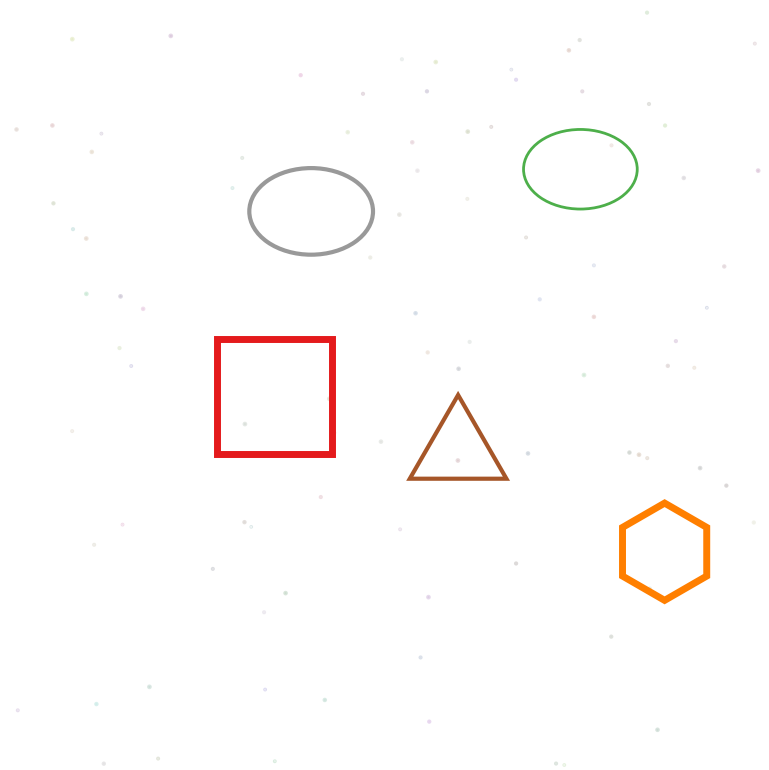[{"shape": "square", "thickness": 2.5, "radius": 0.37, "center": [0.357, 0.485]}, {"shape": "oval", "thickness": 1, "radius": 0.37, "center": [0.754, 0.78]}, {"shape": "hexagon", "thickness": 2.5, "radius": 0.32, "center": [0.863, 0.283]}, {"shape": "triangle", "thickness": 1.5, "radius": 0.36, "center": [0.595, 0.415]}, {"shape": "oval", "thickness": 1.5, "radius": 0.4, "center": [0.404, 0.725]}]